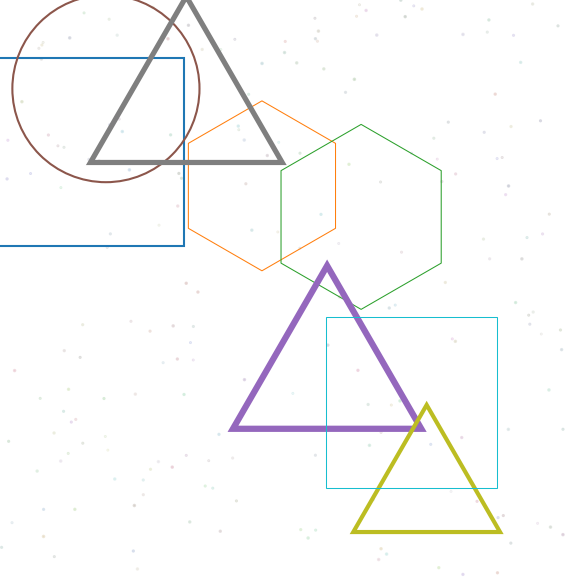[{"shape": "square", "thickness": 1, "radius": 0.81, "center": [0.155, 0.736]}, {"shape": "hexagon", "thickness": 0.5, "radius": 0.74, "center": [0.454, 0.677]}, {"shape": "hexagon", "thickness": 0.5, "radius": 0.8, "center": [0.625, 0.624]}, {"shape": "triangle", "thickness": 3, "radius": 0.94, "center": [0.566, 0.351]}, {"shape": "circle", "thickness": 1, "radius": 0.81, "center": [0.183, 0.846]}, {"shape": "triangle", "thickness": 2.5, "radius": 0.96, "center": [0.323, 0.814]}, {"shape": "triangle", "thickness": 2, "radius": 0.73, "center": [0.739, 0.151]}, {"shape": "square", "thickness": 0.5, "radius": 0.74, "center": [0.712, 0.302]}]